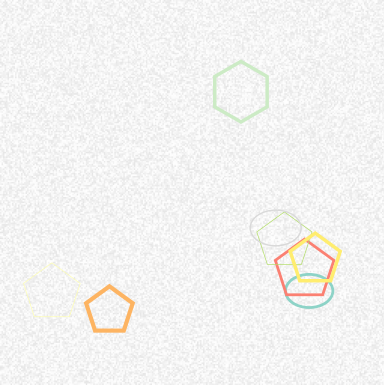[{"shape": "oval", "thickness": 2, "radius": 0.31, "center": [0.803, 0.244]}, {"shape": "pentagon", "thickness": 0.5, "radius": 0.39, "center": [0.135, 0.24]}, {"shape": "pentagon", "thickness": 2, "radius": 0.4, "center": [0.791, 0.299]}, {"shape": "pentagon", "thickness": 3, "radius": 0.32, "center": [0.284, 0.193]}, {"shape": "pentagon", "thickness": 0.5, "radius": 0.38, "center": [0.739, 0.374]}, {"shape": "oval", "thickness": 1, "radius": 0.33, "center": [0.716, 0.408]}, {"shape": "hexagon", "thickness": 2.5, "radius": 0.39, "center": [0.626, 0.762]}, {"shape": "pentagon", "thickness": 2.5, "radius": 0.34, "center": [0.819, 0.326]}]